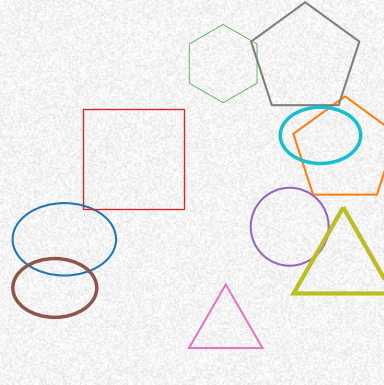[{"shape": "oval", "thickness": 1.5, "radius": 0.67, "center": [0.167, 0.378]}, {"shape": "pentagon", "thickness": 1.5, "radius": 0.71, "center": [0.896, 0.609]}, {"shape": "hexagon", "thickness": 0.5, "radius": 0.51, "center": [0.58, 0.835]}, {"shape": "square", "thickness": 1, "radius": 0.65, "center": [0.347, 0.587]}, {"shape": "circle", "thickness": 1.5, "radius": 0.51, "center": [0.752, 0.411]}, {"shape": "oval", "thickness": 2.5, "radius": 0.55, "center": [0.142, 0.252]}, {"shape": "triangle", "thickness": 1.5, "radius": 0.55, "center": [0.586, 0.151]}, {"shape": "pentagon", "thickness": 1.5, "radius": 0.74, "center": [0.793, 0.846]}, {"shape": "triangle", "thickness": 3, "radius": 0.75, "center": [0.891, 0.312]}, {"shape": "oval", "thickness": 2.5, "radius": 0.52, "center": [0.832, 0.648]}]